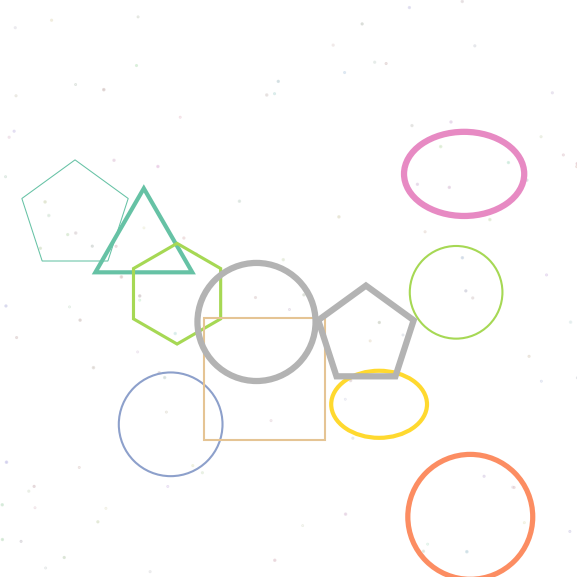[{"shape": "pentagon", "thickness": 0.5, "radius": 0.48, "center": [0.13, 0.625]}, {"shape": "triangle", "thickness": 2, "radius": 0.48, "center": [0.249, 0.576]}, {"shape": "circle", "thickness": 2.5, "radius": 0.54, "center": [0.814, 0.104]}, {"shape": "circle", "thickness": 1, "radius": 0.45, "center": [0.296, 0.264]}, {"shape": "oval", "thickness": 3, "radius": 0.52, "center": [0.804, 0.698]}, {"shape": "hexagon", "thickness": 1.5, "radius": 0.44, "center": [0.307, 0.491]}, {"shape": "circle", "thickness": 1, "radius": 0.4, "center": [0.79, 0.493]}, {"shape": "oval", "thickness": 2, "radius": 0.41, "center": [0.656, 0.299]}, {"shape": "square", "thickness": 1, "radius": 0.52, "center": [0.458, 0.343]}, {"shape": "pentagon", "thickness": 3, "radius": 0.43, "center": [0.634, 0.418]}, {"shape": "circle", "thickness": 3, "radius": 0.51, "center": [0.444, 0.442]}]